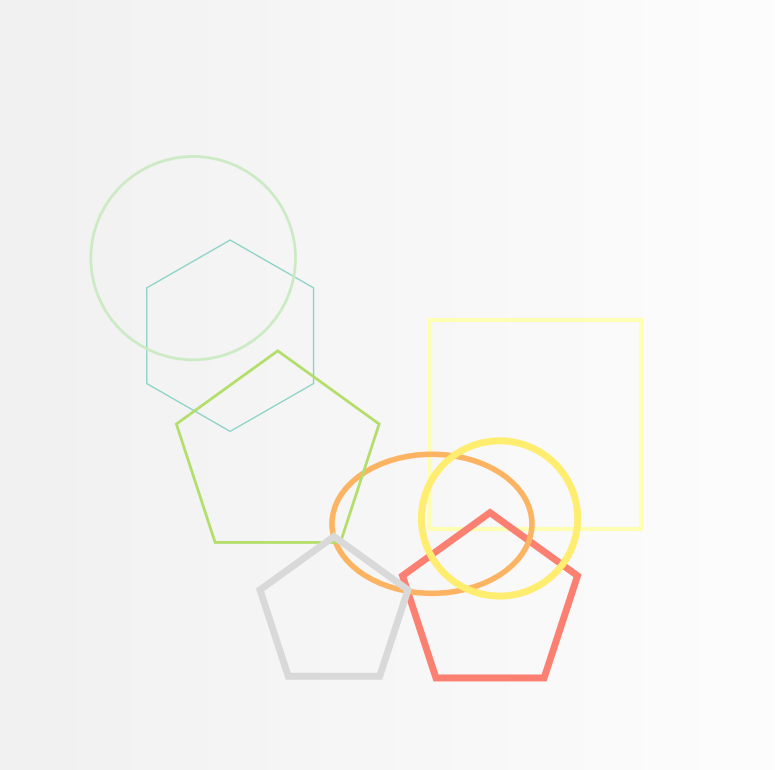[{"shape": "hexagon", "thickness": 0.5, "radius": 0.62, "center": [0.297, 0.564]}, {"shape": "square", "thickness": 1.5, "radius": 0.68, "center": [0.691, 0.449]}, {"shape": "pentagon", "thickness": 2.5, "radius": 0.59, "center": [0.632, 0.216]}, {"shape": "oval", "thickness": 2, "radius": 0.65, "center": [0.557, 0.32]}, {"shape": "pentagon", "thickness": 1, "radius": 0.69, "center": [0.358, 0.407]}, {"shape": "pentagon", "thickness": 2.5, "radius": 0.5, "center": [0.431, 0.203]}, {"shape": "circle", "thickness": 1, "radius": 0.66, "center": [0.249, 0.665]}, {"shape": "circle", "thickness": 2.5, "radius": 0.5, "center": [0.645, 0.327]}]